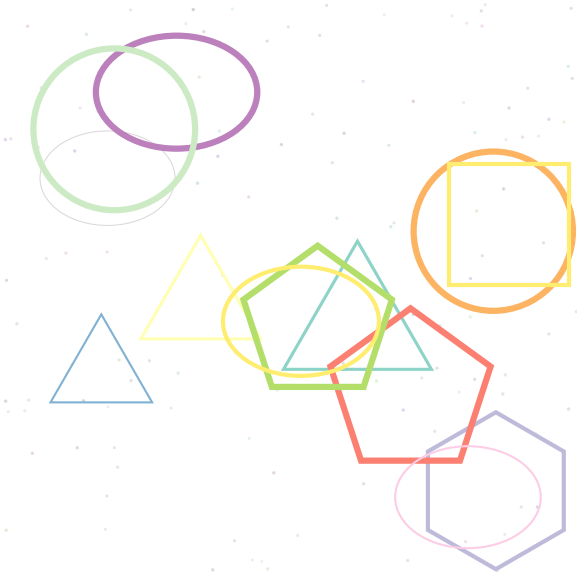[{"shape": "triangle", "thickness": 1.5, "radius": 0.74, "center": [0.619, 0.434]}, {"shape": "triangle", "thickness": 1.5, "radius": 0.6, "center": [0.347, 0.472]}, {"shape": "hexagon", "thickness": 2, "radius": 0.68, "center": [0.859, 0.149]}, {"shape": "pentagon", "thickness": 3, "radius": 0.73, "center": [0.711, 0.319]}, {"shape": "triangle", "thickness": 1, "radius": 0.51, "center": [0.175, 0.353]}, {"shape": "circle", "thickness": 3, "radius": 0.69, "center": [0.854, 0.599]}, {"shape": "pentagon", "thickness": 3, "radius": 0.68, "center": [0.55, 0.438]}, {"shape": "oval", "thickness": 1, "radius": 0.63, "center": [0.81, 0.138]}, {"shape": "oval", "thickness": 0.5, "radius": 0.58, "center": [0.186, 0.691]}, {"shape": "oval", "thickness": 3, "radius": 0.7, "center": [0.306, 0.84]}, {"shape": "circle", "thickness": 3, "radius": 0.7, "center": [0.198, 0.775]}, {"shape": "oval", "thickness": 2, "radius": 0.68, "center": [0.521, 0.443]}, {"shape": "square", "thickness": 2, "radius": 0.52, "center": [0.881, 0.61]}]